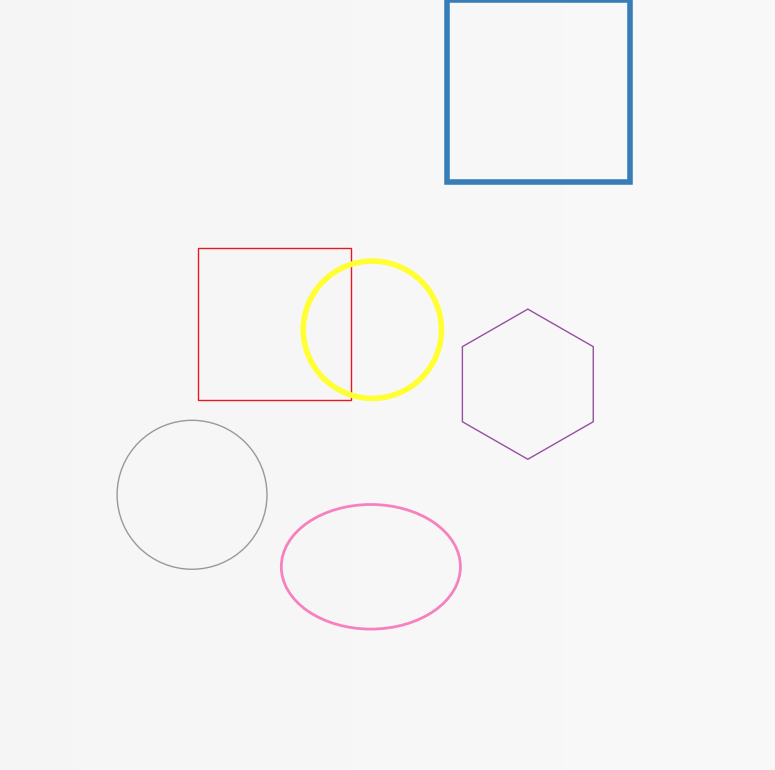[{"shape": "square", "thickness": 0.5, "radius": 0.49, "center": [0.354, 0.579]}, {"shape": "square", "thickness": 2, "radius": 0.59, "center": [0.695, 0.882]}, {"shape": "hexagon", "thickness": 0.5, "radius": 0.49, "center": [0.681, 0.501]}, {"shape": "circle", "thickness": 2, "radius": 0.45, "center": [0.48, 0.572]}, {"shape": "oval", "thickness": 1, "radius": 0.58, "center": [0.479, 0.264]}, {"shape": "circle", "thickness": 0.5, "radius": 0.48, "center": [0.248, 0.357]}]